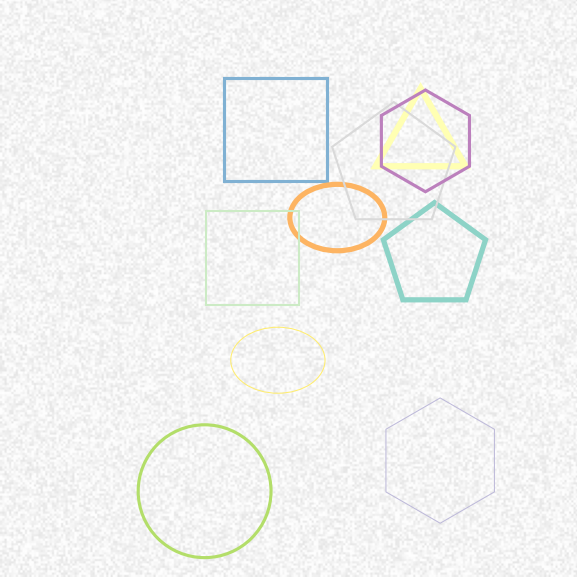[{"shape": "pentagon", "thickness": 2.5, "radius": 0.47, "center": [0.752, 0.555]}, {"shape": "triangle", "thickness": 3, "radius": 0.45, "center": [0.728, 0.756]}, {"shape": "hexagon", "thickness": 0.5, "radius": 0.54, "center": [0.762, 0.202]}, {"shape": "square", "thickness": 1.5, "radius": 0.45, "center": [0.478, 0.774]}, {"shape": "oval", "thickness": 2.5, "radius": 0.41, "center": [0.584, 0.622]}, {"shape": "circle", "thickness": 1.5, "radius": 0.58, "center": [0.354, 0.149]}, {"shape": "pentagon", "thickness": 1, "radius": 0.56, "center": [0.682, 0.71]}, {"shape": "hexagon", "thickness": 1.5, "radius": 0.44, "center": [0.737, 0.755]}, {"shape": "square", "thickness": 1, "radius": 0.4, "center": [0.437, 0.553]}, {"shape": "oval", "thickness": 0.5, "radius": 0.41, "center": [0.481, 0.375]}]